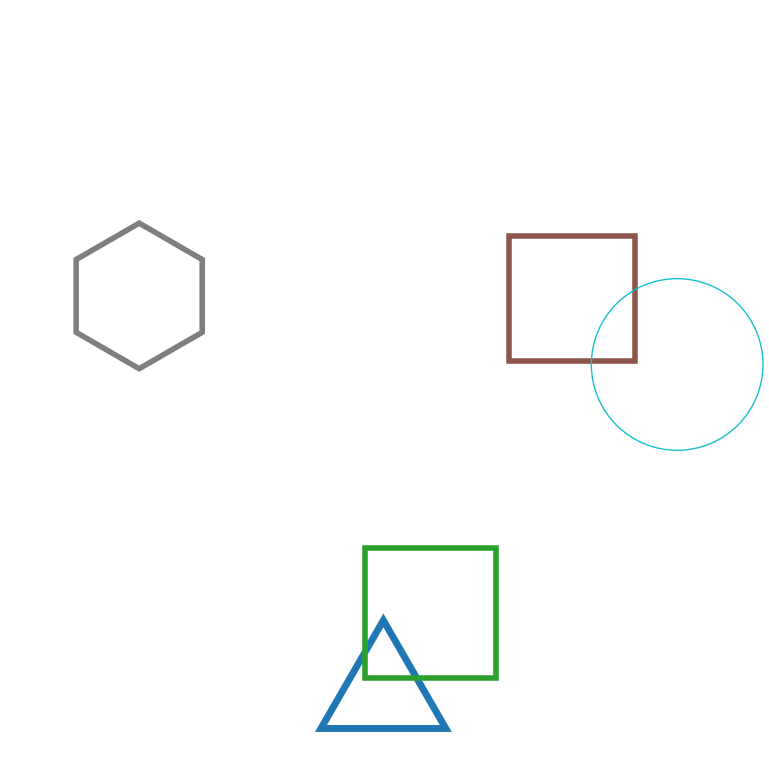[{"shape": "triangle", "thickness": 2.5, "radius": 0.47, "center": [0.498, 0.101]}, {"shape": "square", "thickness": 2, "radius": 0.42, "center": [0.559, 0.204]}, {"shape": "square", "thickness": 2, "radius": 0.41, "center": [0.743, 0.612]}, {"shape": "hexagon", "thickness": 2, "radius": 0.47, "center": [0.181, 0.616]}, {"shape": "circle", "thickness": 0.5, "radius": 0.56, "center": [0.879, 0.527]}]